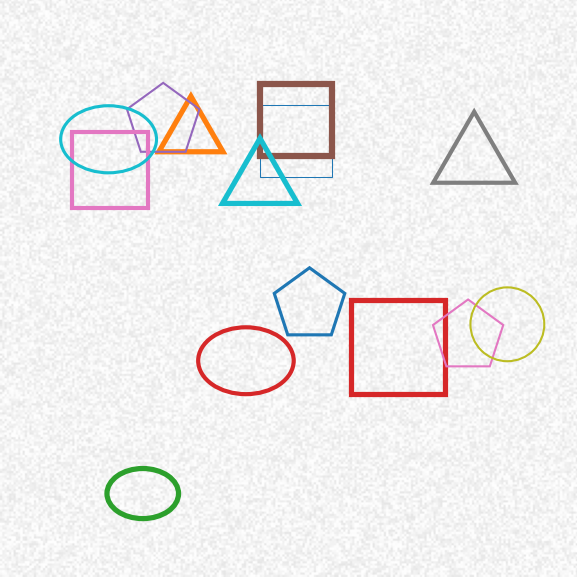[{"shape": "square", "thickness": 0.5, "radius": 0.31, "center": [0.513, 0.755]}, {"shape": "pentagon", "thickness": 1.5, "radius": 0.32, "center": [0.536, 0.471]}, {"shape": "triangle", "thickness": 2.5, "radius": 0.32, "center": [0.331, 0.768]}, {"shape": "oval", "thickness": 2.5, "radius": 0.31, "center": [0.247, 0.144]}, {"shape": "square", "thickness": 2.5, "radius": 0.41, "center": [0.69, 0.398]}, {"shape": "oval", "thickness": 2, "radius": 0.41, "center": [0.426, 0.374]}, {"shape": "pentagon", "thickness": 1, "radius": 0.33, "center": [0.283, 0.79]}, {"shape": "square", "thickness": 3, "radius": 0.31, "center": [0.512, 0.791]}, {"shape": "pentagon", "thickness": 1, "radius": 0.32, "center": [0.811, 0.417]}, {"shape": "square", "thickness": 2, "radius": 0.33, "center": [0.191, 0.704]}, {"shape": "triangle", "thickness": 2, "radius": 0.41, "center": [0.821, 0.724]}, {"shape": "circle", "thickness": 1, "radius": 0.32, "center": [0.879, 0.438]}, {"shape": "triangle", "thickness": 2.5, "radius": 0.38, "center": [0.45, 0.684]}, {"shape": "oval", "thickness": 1.5, "radius": 0.41, "center": [0.188, 0.758]}]